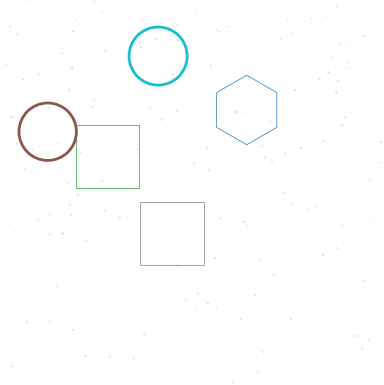[{"shape": "hexagon", "thickness": 0.5, "radius": 0.45, "center": [0.641, 0.714]}, {"shape": "square", "thickness": 0.5, "radius": 0.41, "center": [0.279, 0.593]}, {"shape": "circle", "thickness": 2, "radius": 0.37, "center": [0.124, 0.658]}, {"shape": "square", "thickness": 0.5, "radius": 0.41, "center": [0.447, 0.394]}, {"shape": "circle", "thickness": 2, "radius": 0.38, "center": [0.411, 0.854]}]